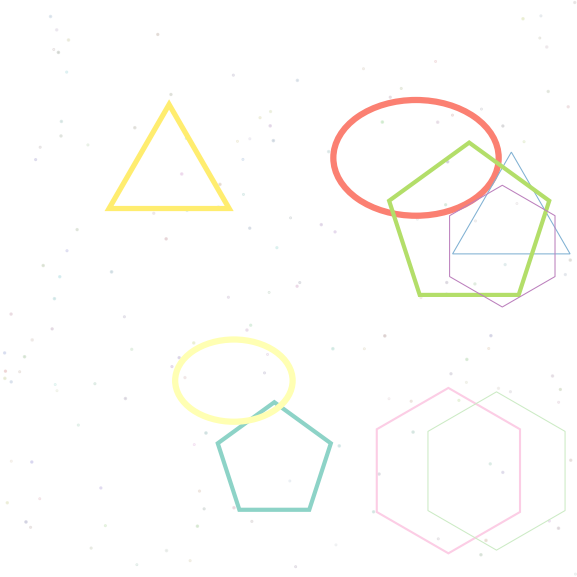[{"shape": "pentagon", "thickness": 2, "radius": 0.51, "center": [0.475, 0.2]}, {"shape": "oval", "thickness": 3, "radius": 0.51, "center": [0.405, 0.34]}, {"shape": "oval", "thickness": 3, "radius": 0.72, "center": [0.72, 0.726]}, {"shape": "triangle", "thickness": 0.5, "radius": 0.59, "center": [0.885, 0.618]}, {"shape": "pentagon", "thickness": 2, "radius": 0.73, "center": [0.812, 0.606]}, {"shape": "hexagon", "thickness": 1, "radius": 0.72, "center": [0.776, 0.184]}, {"shape": "hexagon", "thickness": 0.5, "radius": 0.53, "center": [0.87, 0.573]}, {"shape": "hexagon", "thickness": 0.5, "radius": 0.69, "center": [0.86, 0.184]}, {"shape": "triangle", "thickness": 2.5, "radius": 0.6, "center": [0.293, 0.698]}]